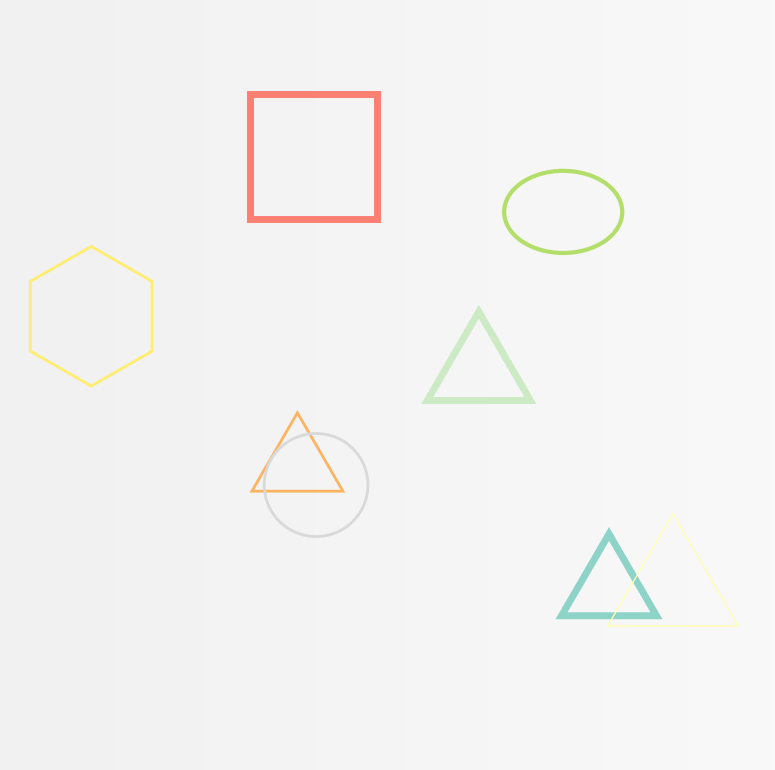[{"shape": "triangle", "thickness": 2.5, "radius": 0.35, "center": [0.786, 0.236]}, {"shape": "triangle", "thickness": 0.5, "radius": 0.49, "center": [0.868, 0.236]}, {"shape": "square", "thickness": 2.5, "radius": 0.41, "center": [0.405, 0.797]}, {"shape": "triangle", "thickness": 1, "radius": 0.34, "center": [0.384, 0.396]}, {"shape": "oval", "thickness": 1.5, "radius": 0.38, "center": [0.727, 0.725]}, {"shape": "circle", "thickness": 1, "radius": 0.33, "center": [0.408, 0.37]}, {"shape": "triangle", "thickness": 2.5, "radius": 0.38, "center": [0.618, 0.518]}, {"shape": "hexagon", "thickness": 1, "radius": 0.45, "center": [0.118, 0.589]}]